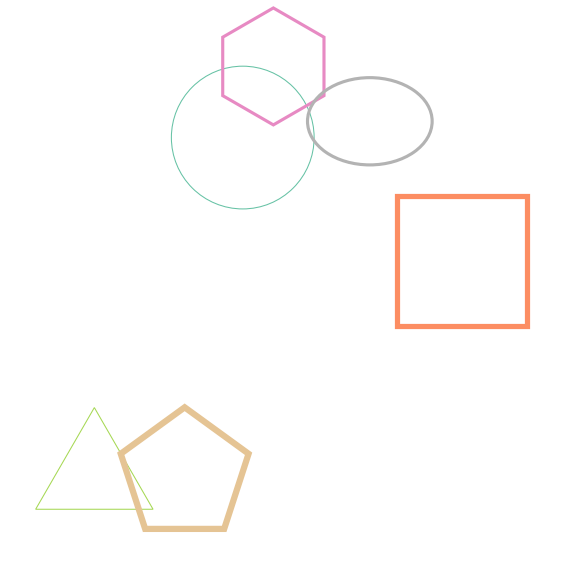[{"shape": "circle", "thickness": 0.5, "radius": 0.62, "center": [0.42, 0.761]}, {"shape": "square", "thickness": 2.5, "radius": 0.56, "center": [0.8, 0.547]}, {"shape": "hexagon", "thickness": 1.5, "radius": 0.51, "center": [0.473, 0.884]}, {"shape": "triangle", "thickness": 0.5, "radius": 0.59, "center": [0.163, 0.176]}, {"shape": "pentagon", "thickness": 3, "radius": 0.58, "center": [0.32, 0.177]}, {"shape": "oval", "thickness": 1.5, "radius": 0.54, "center": [0.64, 0.789]}]